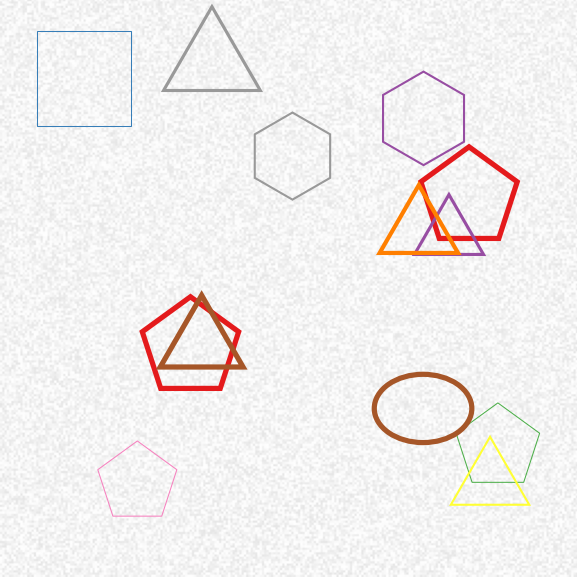[{"shape": "pentagon", "thickness": 2.5, "radius": 0.44, "center": [0.33, 0.398]}, {"shape": "pentagon", "thickness": 2.5, "radius": 0.44, "center": [0.812, 0.657]}, {"shape": "square", "thickness": 0.5, "radius": 0.41, "center": [0.145, 0.863]}, {"shape": "pentagon", "thickness": 0.5, "radius": 0.38, "center": [0.862, 0.225]}, {"shape": "triangle", "thickness": 1.5, "radius": 0.35, "center": [0.777, 0.593]}, {"shape": "hexagon", "thickness": 1, "radius": 0.4, "center": [0.733, 0.794]}, {"shape": "triangle", "thickness": 2, "radius": 0.39, "center": [0.725, 0.6]}, {"shape": "triangle", "thickness": 1, "radius": 0.39, "center": [0.849, 0.164]}, {"shape": "triangle", "thickness": 2.5, "radius": 0.41, "center": [0.349, 0.405]}, {"shape": "oval", "thickness": 2.5, "radius": 0.42, "center": [0.733, 0.292]}, {"shape": "pentagon", "thickness": 0.5, "radius": 0.36, "center": [0.238, 0.164]}, {"shape": "triangle", "thickness": 1.5, "radius": 0.48, "center": [0.367, 0.891]}, {"shape": "hexagon", "thickness": 1, "radius": 0.38, "center": [0.506, 0.729]}]